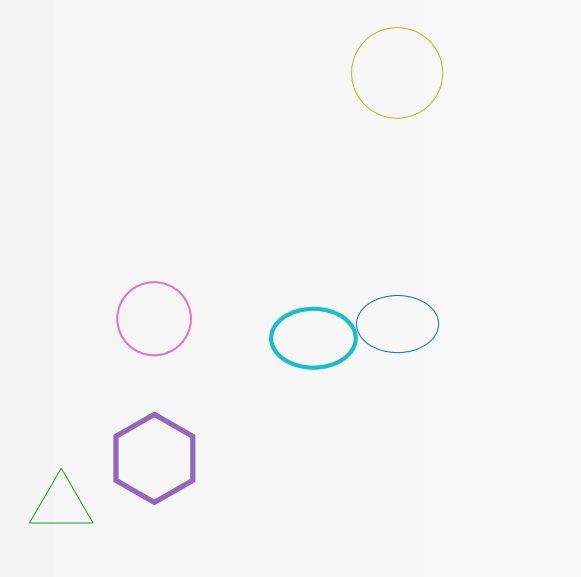[{"shape": "oval", "thickness": 0.5, "radius": 0.35, "center": [0.684, 0.438]}, {"shape": "triangle", "thickness": 0.5, "radius": 0.32, "center": [0.105, 0.125]}, {"shape": "hexagon", "thickness": 2.5, "radius": 0.38, "center": [0.266, 0.205]}, {"shape": "circle", "thickness": 1, "radius": 0.32, "center": [0.265, 0.447]}, {"shape": "circle", "thickness": 0.5, "radius": 0.39, "center": [0.683, 0.873]}, {"shape": "oval", "thickness": 2, "radius": 0.36, "center": [0.539, 0.413]}]